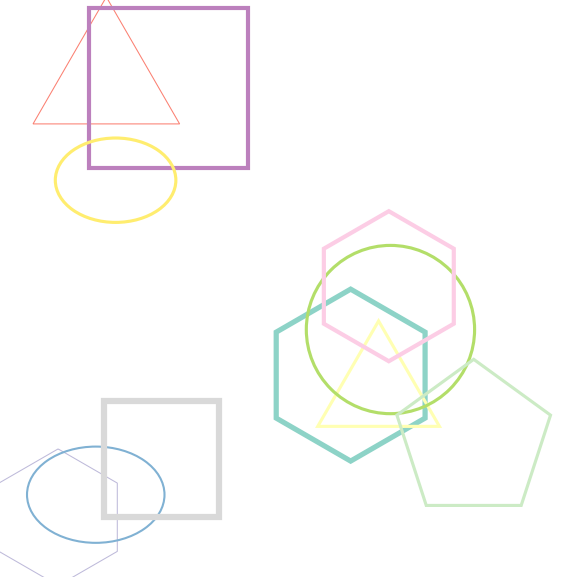[{"shape": "hexagon", "thickness": 2.5, "radius": 0.74, "center": [0.607, 0.35]}, {"shape": "triangle", "thickness": 1.5, "radius": 0.61, "center": [0.656, 0.322]}, {"shape": "hexagon", "thickness": 0.5, "radius": 0.59, "center": [0.101, 0.103]}, {"shape": "triangle", "thickness": 0.5, "radius": 0.73, "center": [0.184, 0.858]}, {"shape": "oval", "thickness": 1, "radius": 0.6, "center": [0.166, 0.142]}, {"shape": "circle", "thickness": 1.5, "radius": 0.73, "center": [0.676, 0.428]}, {"shape": "hexagon", "thickness": 2, "radius": 0.65, "center": [0.673, 0.504]}, {"shape": "square", "thickness": 3, "radius": 0.5, "center": [0.28, 0.204]}, {"shape": "square", "thickness": 2, "radius": 0.69, "center": [0.292, 0.847]}, {"shape": "pentagon", "thickness": 1.5, "radius": 0.7, "center": [0.82, 0.237]}, {"shape": "oval", "thickness": 1.5, "radius": 0.52, "center": [0.2, 0.687]}]